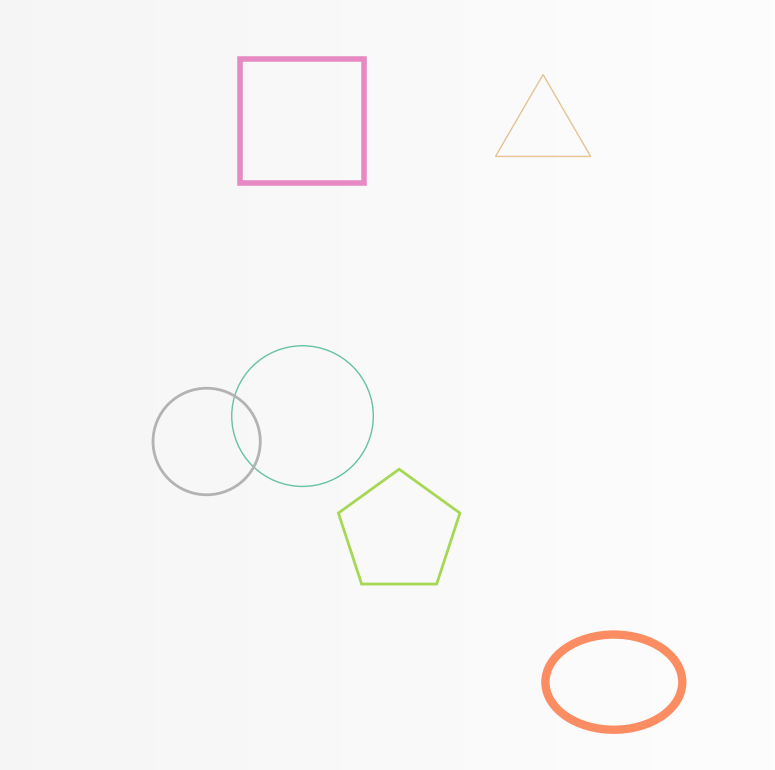[{"shape": "circle", "thickness": 0.5, "radius": 0.46, "center": [0.39, 0.46]}, {"shape": "oval", "thickness": 3, "radius": 0.44, "center": [0.792, 0.114]}, {"shape": "square", "thickness": 2, "radius": 0.4, "center": [0.39, 0.843]}, {"shape": "pentagon", "thickness": 1, "radius": 0.41, "center": [0.515, 0.308]}, {"shape": "triangle", "thickness": 0.5, "radius": 0.35, "center": [0.701, 0.832]}, {"shape": "circle", "thickness": 1, "radius": 0.35, "center": [0.267, 0.427]}]